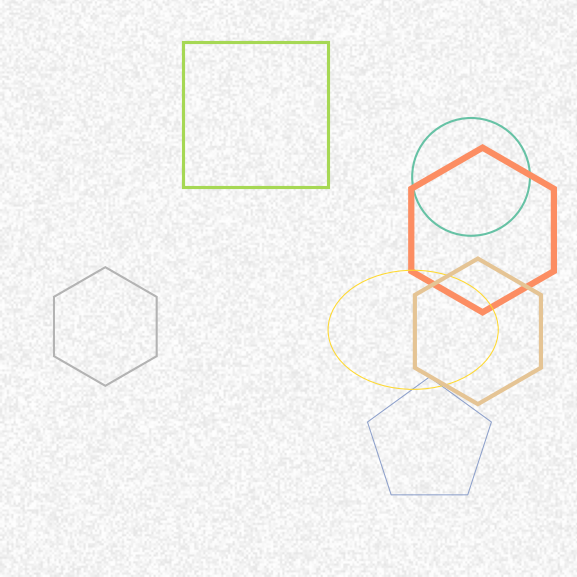[{"shape": "circle", "thickness": 1, "radius": 0.51, "center": [0.816, 0.693]}, {"shape": "hexagon", "thickness": 3, "radius": 0.71, "center": [0.836, 0.601]}, {"shape": "pentagon", "thickness": 0.5, "radius": 0.56, "center": [0.744, 0.234]}, {"shape": "square", "thickness": 1.5, "radius": 0.63, "center": [0.442, 0.8]}, {"shape": "oval", "thickness": 0.5, "radius": 0.74, "center": [0.715, 0.428]}, {"shape": "hexagon", "thickness": 2, "radius": 0.63, "center": [0.828, 0.425]}, {"shape": "hexagon", "thickness": 1, "radius": 0.51, "center": [0.182, 0.434]}]